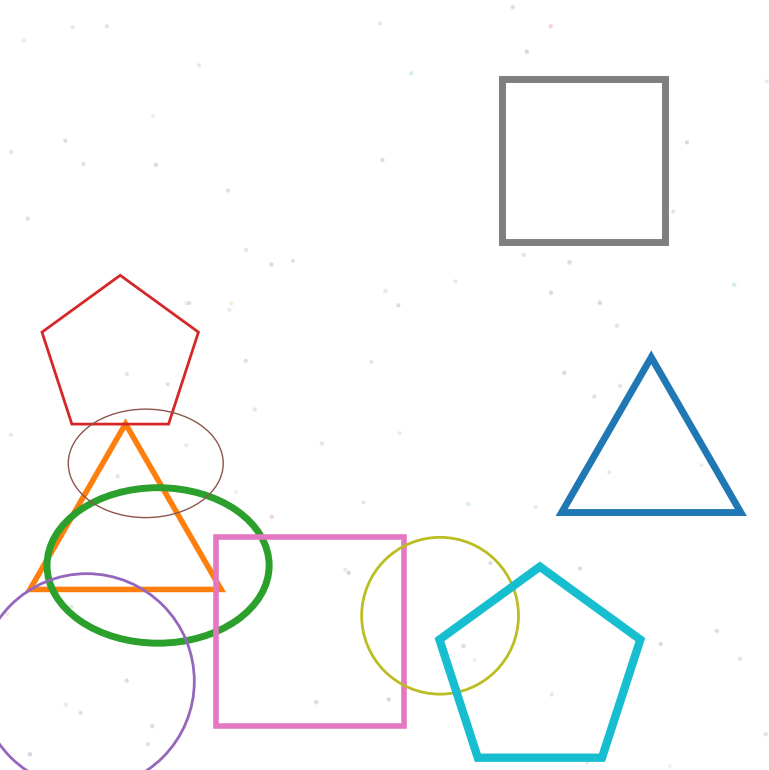[{"shape": "triangle", "thickness": 2.5, "radius": 0.67, "center": [0.846, 0.402]}, {"shape": "triangle", "thickness": 2, "radius": 0.72, "center": [0.163, 0.306]}, {"shape": "oval", "thickness": 2.5, "radius": 0.72, "center": [0.205, 0.266]}, {"shape": "pentagon", "thickness": 1, "radius": 0.53, "center": [0.156, 0.536]}, {"shape": "circle", "thickness": 1, "radius": 0.7, "center": [0.113, 0.115]}, {"shape": "oval", "thickness": 0.5, "radius": 0.5, "center": [0.189, 0.398]}, {"shape": "square", "thickness": 2, "radius": 0.61, "center": [0.403, 0.18]}, {"shape": "square", "thickness": 2.5, "radius": 0.53, "center": [0.757, 0.792]}, {"shape": "circle", "thickness": 1, "radius": 0.51, "center": [0.572, 0.2]}, {"shape": "pentagon", "thickness": 3, "radius": 0.69, "center": [0.701, 0.127]}]